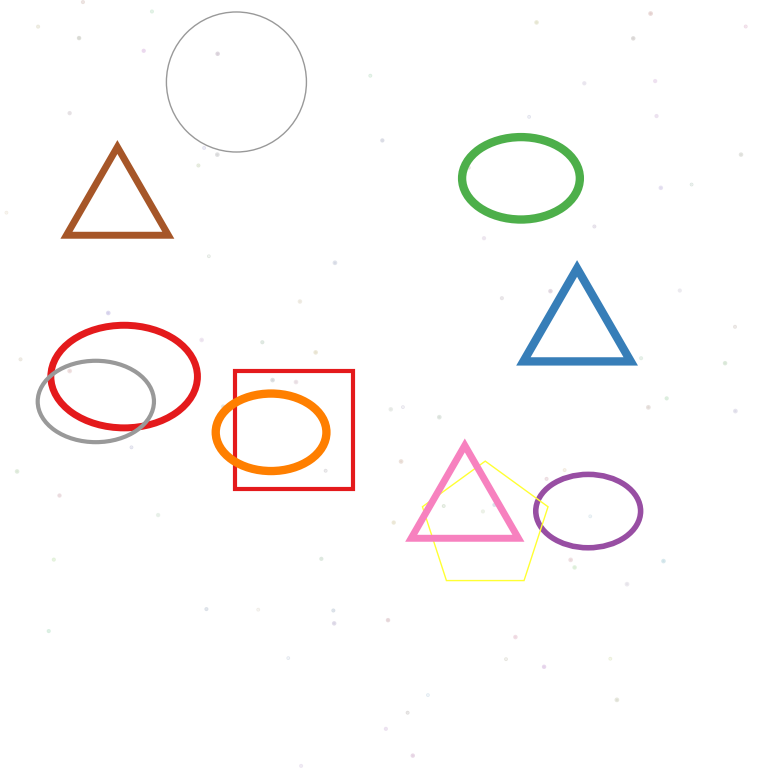[{"shape": "square", "thickness": 1.5, "radius": 0.38, "center": [0.381, 0.442]}, {"shape": "oval", "thickness": 2.5, "radius": 0.48, "center": [0.161, 0.511]}, {"shape": "triangle", "thickness": 3, "radius": 0.4, "center": [0.749, 0.571]}, {"shape": "oval", "thickness": 3, "radius": 0.38, "center": [0.677, 0.768]}, {"shape": "oval", "thickness": 2, "radius": 0.34, "center": [0.764, 0.336]}, {"shape": "oval", "thickness": 3, "radius": 0.36, "center": [0.352, 0.439]}, {"shape": "pentagon", "thickness": 0.5, "radius": 0.43, "center": [0.63, 0.315]}, {"shape": "triangle", "thickness": 2.5, "radius": 0.38, "center": [0.152, 0.733]}, {"shape": "triangle", "thickness": 2.5, "radius": 0.4, "center": [0.604, 0.341]}, {"shape": "circle", "thickness": 0.5, "radius": 0.45, "center": [0.307, 0.894]}, {"shape": "oval", "thickness": 1.5, "radius": 0.38, "center": [0.124, 0.479]}]